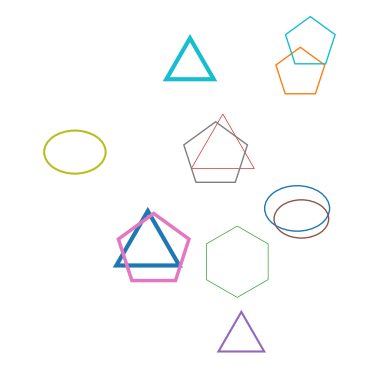[{"shape": "triangle", "thickness": 3, "radius": 0.47, "center": [0.384, 0.358]}, {"shape": "oval", "thickness": 1, "radius": 0.42, "center": [0.772, 0.459]}, {"shape": "pentagon", "thickness": 1, "radius": 0.33, "center": [0.78, 0.81]}, {"shape": "hexagon", "thickness": 0.5, "radius": 0.46, "center": [0.616, 0.32]}, {"shape": "triangle", "thickness": 0.5, "radius": 0.47, "center": [0.579, 0.609]}, {"shape": "triangle", "thickness": 1.5, "radius": 0.34, "center": [0.627, 0.121]}, {"shape": "oval", "thickness": 1, "radius": 0.35, "center": [0.783, 0.431]}, {"shape": "pentagon", "thickness": 2.5, "radius": 0.48, "center": [0.399, 0.349]}, {"shape": "pentagon", "thickness": 1, "radius": 0.43, "center": [0.56, 0.597]}, {"shape": "oval", "thickness": 1.5, "radius": 0.4, "center": [0.195, 0.605]}, {"shape": "pentagon", "thickness": 1, "radius": 0.34, "center": [0.806, 0.889]}, {"shape": "triangle", "thickness": 3, "radius": 0.36, "center": [0.494, 0.83]}]